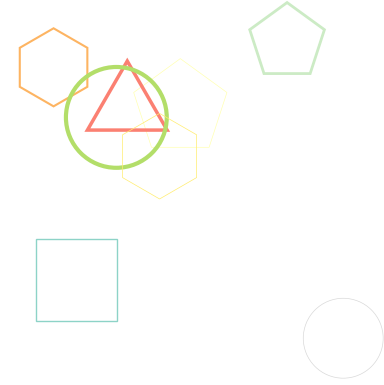[{"shape": "square", "thickness": 1, "radius": 0.53, "center": [0.199, 0.273]}, {"shape": "pentagon", "thickness": 0.5, "radius": 0.64, "center": [0.468, 0.72]}, {"shape": "triangle", "thickness": 2.5, "radius": 0.6, "center": [0.331, 0.722]}, {"shape": "hexagon", "thickness": 1.5, "radius": 0.51, "center": [0.139, 0.825]}, {"shape": "circle", "thickness": 3, "radius": 0.65, "center": [0.302, 0.695]}, {"shape": "circle", "thickness": 0.5, "radius": 0.52, "center": [0.892, 0.121]}, {"shape": "pentagon", "thickness": 2, "radius": 0.51, "center": [0.746, 0.891]}, {"shape": "hexagon", "thickness": 0.5, "radius": 0.56, "center": [0.415, 0.594]}]